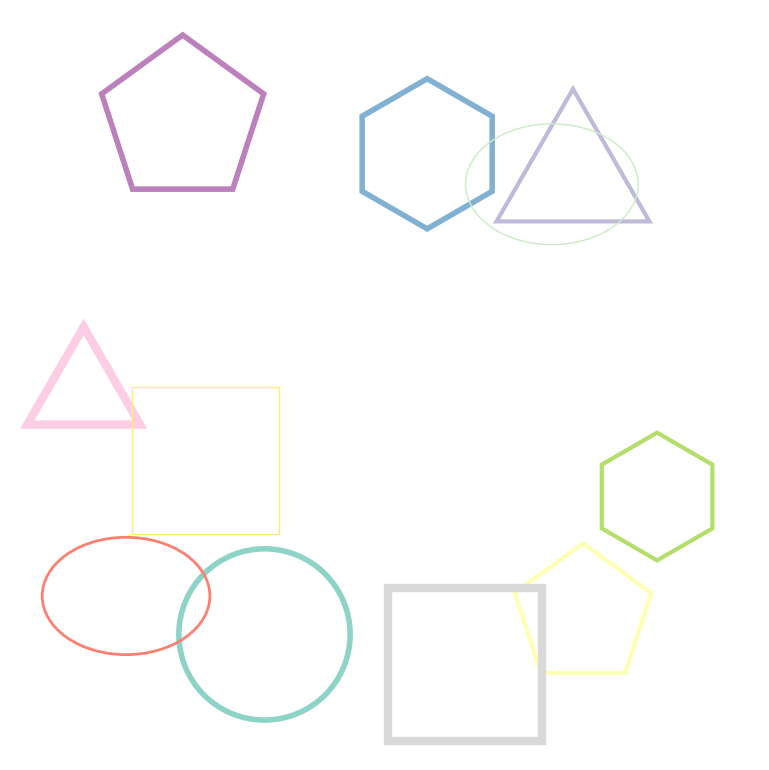[{"shape": "circle", "thickness": 2, "radius": 0.56, "center": [0.344, 0.176]}, {"shape": "pentagon", "thickness": 1.5, "radius": 0.47, "center": [0.757, 0.201]}, {"shape": "triangle", "thickness": 1.5, "radius": 0.57, "center": [0.744, 0.77]}, {"shape": "oval", "thickness": 1, "radius": 0.54, "center": [0.164, 0.226]}, {"shape": "hexagon", "thickness": 2, "radius": 0.49, "center": [0.555, 0.8]}, {"shape": "hexagon", "thickness": 1.5, "radius": 0.41, "center": [0.853, 0.355]}, {"shape": "triangle", "thickness": 3, "radius": 0.42, "center": [0.109, 0.491]}, {"shape": "square", "thickness": 3, "radius": 0.5, "center": [0.604, 0.137]}, {"shape": "pentagon", "thickness": 2, "radius": 0.55, "center": [0.237, 0.844]}, {"shape": "oval", "thickness": 0.5, "radius": 0.56, "center": [0.717, 0.761]}, {"shape": "square", "thickness": 0.5, "radius": 0.48, "center": [0.267, 0.402]}]